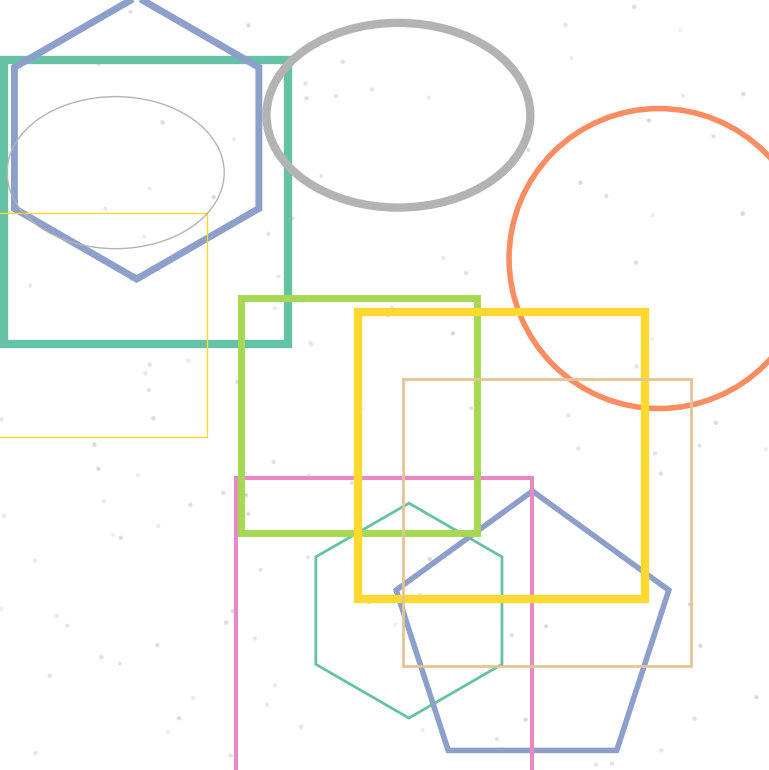[{"shape": "hexagon", "thickness": 1, "radius": 0.7, "center": [0.531, 0.207]}, {"shape": "square", "thickness": 3, "radius": 0.92, "center": [0.189, 0.738]}, {"shape": "circle", "thickness": 2, "radius": 0.97, "center": [0.856, 0.664]}, {"shape": "hexagon", "thickness": 2.5, "radius": 0.92, "center": [0.177, 0.821]}, {"shape": "pentagon", "thickness": 2, "radius": 0.93, "center": [0.692, 0.176]}, {"shape": "square", "thickness": 1.5, "radius": 0.96, "center": [0.499, 0.186]}, {"shape": "square", "thickness": 2.5, "radius": 0.77, "center": [0.466, 0.46]}, {"shape": "square", "thickness": 0.5, "radius": 0.73, "center": [0.124, 0.578]}, {"shape": "square", "thickness": 3, "radius": 0.93, "center": [0.651, 0.409]}, {"shape": "square", "thickness": 1, "radius": 0.93, "center": [0.71, 0.321]}, {"shape": "oval", "thickness": 3, "radius": 0.86, "center": [0.517, 0.85]}, {"shape": "oval", "thickness": 0.5, "radius": 0.71, "center": [0.15, 0.776]}]